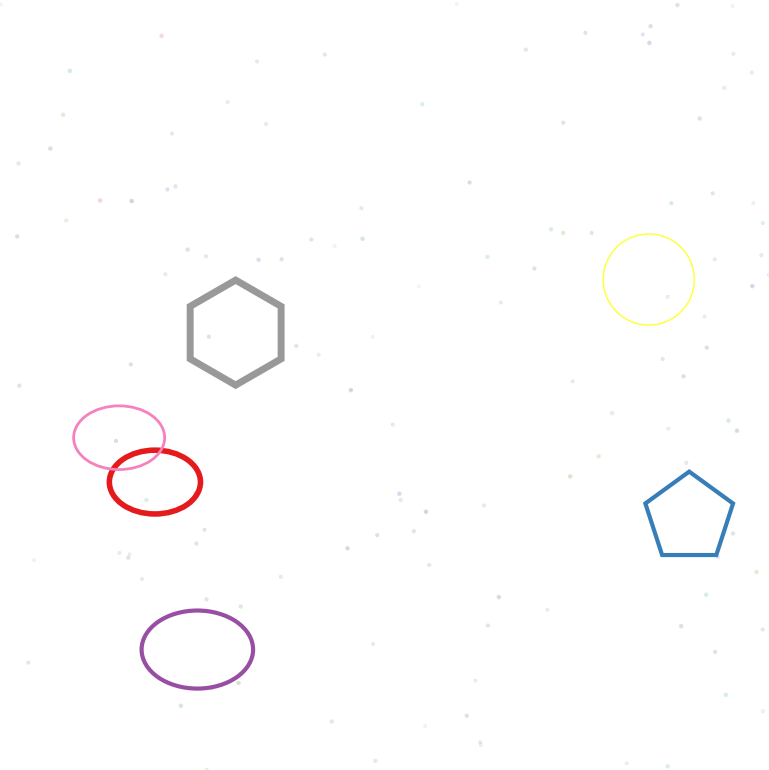[{"shape": "oval", "thickness": 2, "radius": 0.3, "center": [0.201, 0.374]}, {"shape": "pentagon", "thickness": 1.5, "radius": 0.3, "center": [0.895, 0.328]}, {"shape": "oval", "thickness": 1.5, "radius": 0.36, "center": [0.256, 0.156]}, {"shape": "circle", "thickness": 0.5, "radius": 0.3, "center": [0.843, 0.637]}, {"shape": "oval", "thickness": 1, "radius": 0.3, "center": [0.155, 0.432]}, {"shape": "hexagon", "thickness": 2.5, "radius": 0.34, "center": [0.306, 0.568]}]